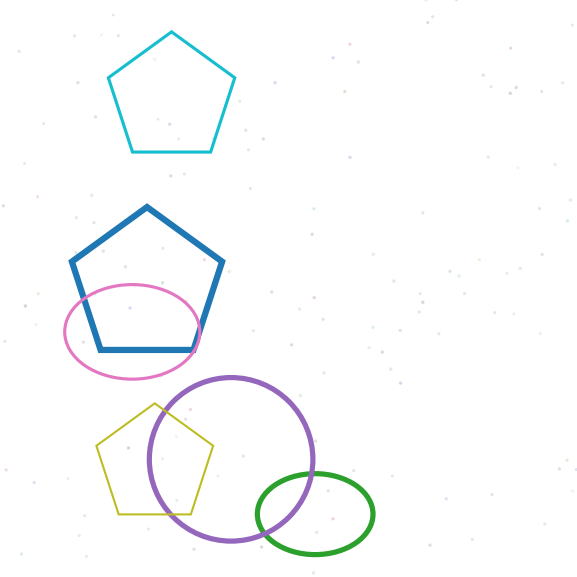[{"shape": "pentagon", "thickness": 3, "radius": 0.68, "center": [0.255, 0.504]}, {"shape": "oval", "thickness": 2.5, "radius": 0.5, "center": [0.546, 0.109]}, {"shape": "circle", "thickness": 2.5, "radius": 0.71, "center": [0.4, 0.204]}, {"shape": "oval", "thickness": 1.5, "radius": 0.58, "center": [0.229, 0.424]}, {"shape": "pentagon", "thickness": 1, "radius": 0.53, "center": [0.268, 0.194]}, {"shape": "pentagon", "thickness": 1.5, "radius": 0.58, "center": [0.297, 0.829]}]